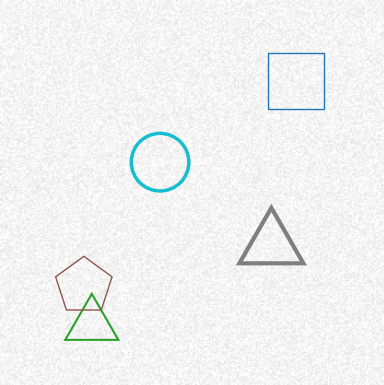[{"shape": "square", "thickness": 1, "radius": 0.36, "center": [0.769, 0.789]}, {"shape": "triangle", "thickness": 1.5, "radius": 0.4, "center": [0.238, 0.157]}, {"shape": "pentagon", "thickness": 1, "radius": 0.39, "center": [0.218, 0.257]}, {"shape": "triangle", "thickness": 3, "radius": 0.48, "center": [0.705, 0.364]}, {"shape": "circle", "thickness": 2.5, "radius": 0.37, "center": [0.416, 0.579]}]